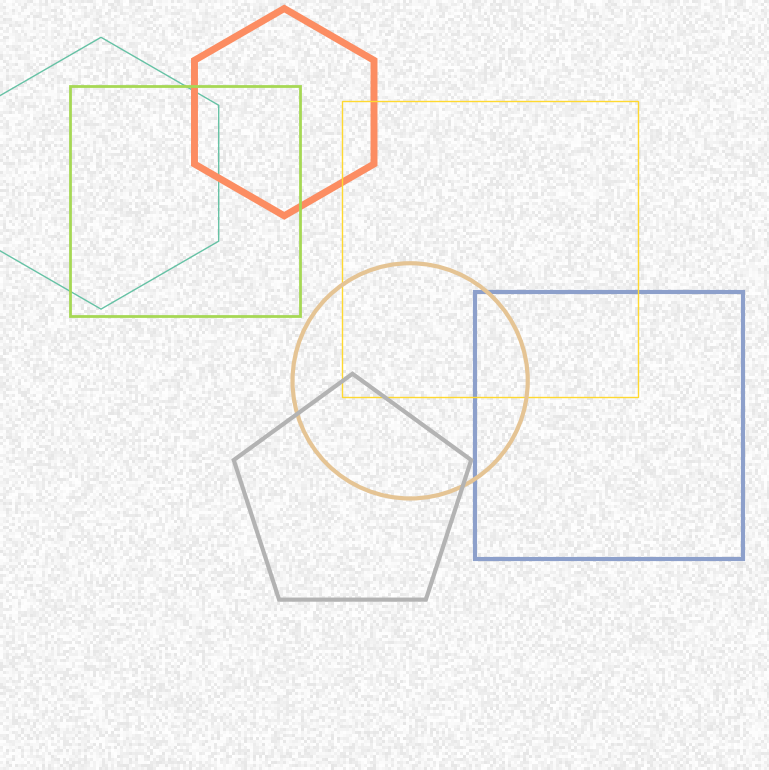[{"shape": "hexagon", "thickness": 0.5, "radius": 0.88, "center": [0.131, 0.775]}, {"shape": "hexagon", "thickness": 2.5, "radius": 0.67, "center": [0.369, 0.854]}, {"shape": "square", "thickness": 1.5, "radius": 0.87, "center": [0.791, 0.447]}, {"shape": "square", "thickness": 1, "radius": 0.75, "center": [0.24, 0.739]}, {"shape": "square", "thickness": 0.5, "radius": 0.96, "center": [0.636, 0.676]}, {"shape": "circle", "thickness": 1.5, "radius": 0.76, "center": [0.533, 0.505]}, {"shape": "pentagon", "thickness": 1.5, "radius": 0.81, "center": [0.458, 0.352]}]